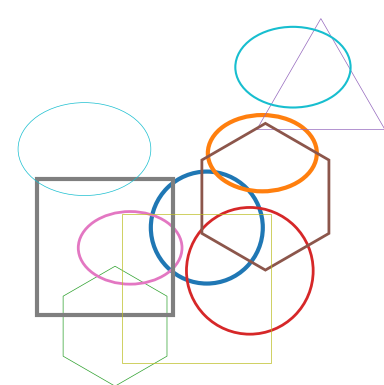[{"shape": "circle", "thickness": 3, "radius": 0.73, "center": [0.537, 0.409]}, {"shape": "oval", "thickness": 3, "radius": 0.71, "center": [0.681, 0.602]}, {"shape": "hexagon", "thickness": 0.5, "radius": 0.78, "center": [0.299, 0.153]}, {"shape": "circle", "thickness": 2, "radius": 0.82, "center": [0.649, 0.297]}, {"shape": "triangle", "thickness": 0.5, "radius": 0.96, "center": [0.833, 0.76]}, {"shape": "hexagon", "thickness": 2, "radius": 0.95, "center": [0.689, 0.489]}, {"shape": "oval", "thickness": 2, "radius": 0.67, "center": [0.338, 0.356]}, {"shape": "square", "thickness": 3, "radius": 0.88, "center": [0.273, 0.359]}, {"shape": "square", "thickness": 0.5, "radius": 0.96, "center": [0.51, 0.251]}, {"shape": "oval", "thickness": 1.5, "radius": 0.75, "center": [0.761, 0.826]}, {"shape": "oval", "thickness": 0.5, "radius": 0.86, "center": [0.219, 0.613]}]